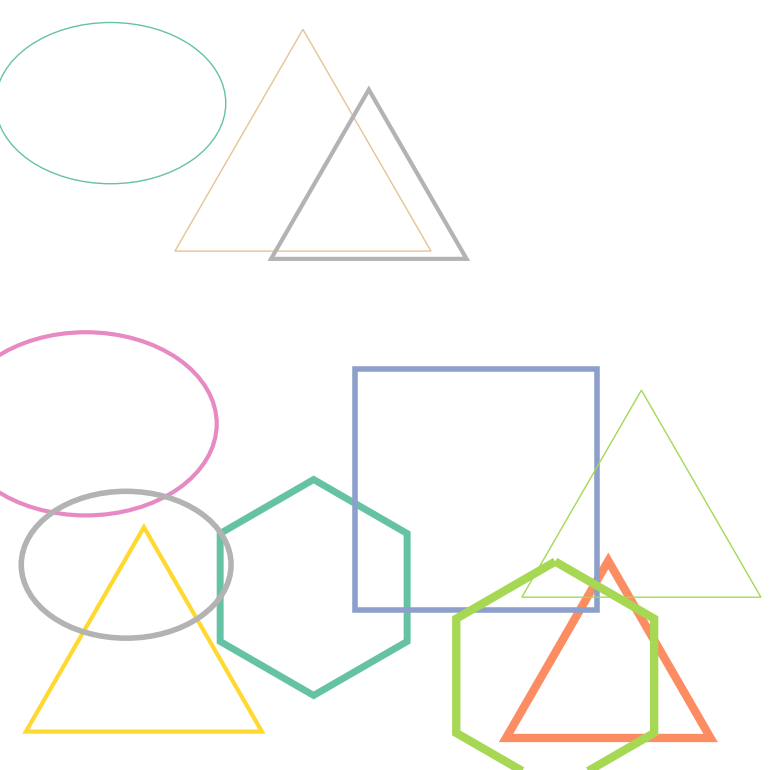[{"shape": "hexagon", "thickness": 2.5, "radius": 0.7, "center": [0.407, 0.237]}, {"shape": "oval", "thickness": 0.5, "radius": 0.75, "center": [0.144, 0.866]}, {"shape": "triangle", "thickness": 3, "radius": 0.77, "center": [0.79, 0.118]}, {"shape": "square", "thickness": 2, "radius": 0.78, "center": [0.618, 0.364]}, {"shape": "oval", "thickness": 1.5, "radius": 0.85, "center": [0.111, 0.45]}, {"shape": "triangle", "thickness": 0.5, "radius": 0.9, "center": [0.833, 0.314]}, {"shape": "hexagon", "thickness": 3, "radius": 0.74, "center": [0.721, 0.122]}, {"shape": "triangle", "thickness": 1.5, "radius": 0.88, "center": [0.187, 0.138]}, {"shape": "triangle", "thickness": 0.5, "radius": 0.96, "center": [0.393, 0.77]}, {"shape": "triangle", "thickness": 1.5, "radius": 0.73, "center": [0.479, 0.737]}, {"shape": "oval", "thickness": 2, "radius": 0.68, "center": [0.164, 0.267]}]